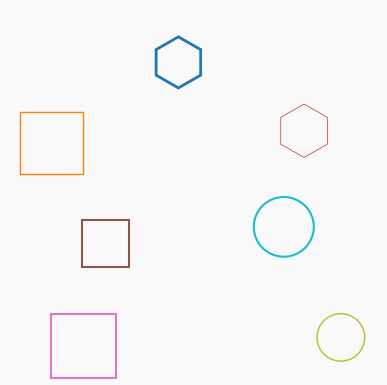[{"shape": "hexagon", "thickness": 2, "radius": 0.33, "center": [0.46, 0.838]}, {"shape": "square", "thickness": 1, "radius": 0.41, "center": [0.134, 0.628]}, {"shape": "hexagon", "thickness": 0.5, "radius": 0.35, "center": [0.785, 0.66]}, {"shape": "square", "thickness": 1.5, "radius": 0.31, "center": [0.272, 0.368]}, {"shape": "square", "thickness": 1.5, "radius": 0.42, "center": [0.216, 0.1]}, {"shape": "circle", "thickness": 1, "radius": 0.31, "center": [0.88, 0.124]}, {"shape": "circle", "thickness": 1.5, "radius": 0.39, "center": [0.732, 0.411]}]